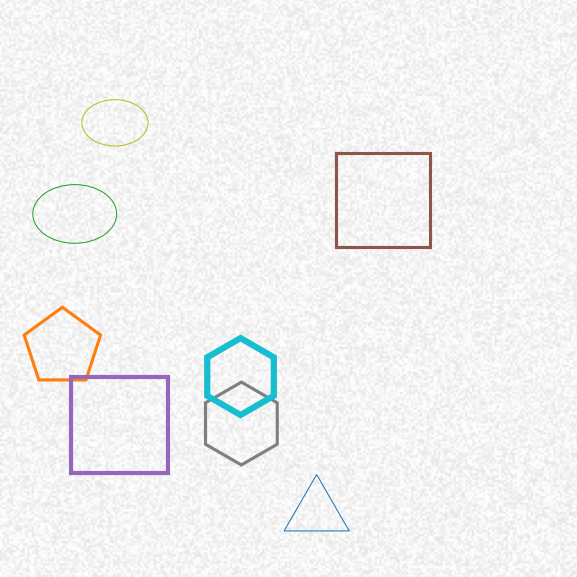[{"shape": "triangle", "thickness": 0.5, "radius": 0.33, "center": [0.548, 0.112]}, {"shape": "pentagon", "thickness": 1.5, "radius": 0.35, "center": [0.108, 0.398]}, {"shape": "oval", "thickness": 0.5, "radius": 0.36, "center": [0.129, 0.629]}, {"shape": "square", "thickness": 2, "radius": 0.42, "center": [0.207, 0.263]}, {"shape": "square", "thickness": 1.5, "radius": 0.41, "center": [0.663, 0.652]}, {"shape": "hexagon", "thickness": 1.5, "radius": 0.36, "center": [0.418, 0.266]}, {"shape": "oval", "thickness": 0.5, "radius": 0.29, "center": [0.199, 0.786]}, {"shape": "hexagon", "thickness": 3, "radius": 0.33, "center": [0.417, 0.347]}]